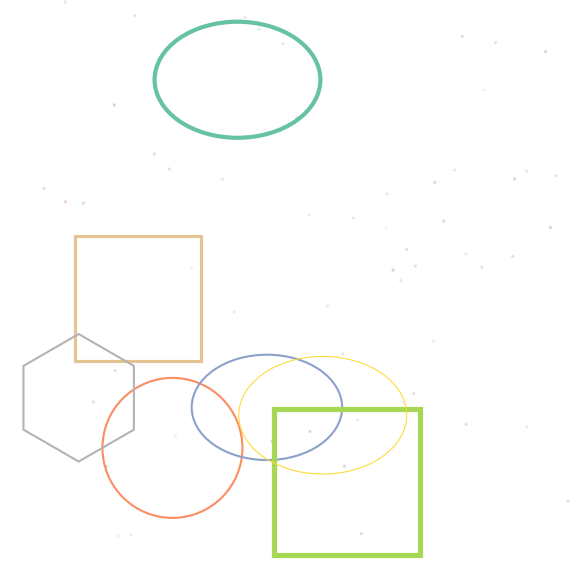[{"shape": "oval", "thickness": 2, "radius": 0.72, "center": [0.411, 0.861]}, {"shape": "circle", "thickness": 1, "radius": 0.61, "center": [0.299, 0.224]}, {"shape": "oval", "thickness": 1, "radius": 0.65, "center": [0.462, 0.294]}, {"shape": "square", "thickness": 2.5, "radius": 0.63, "center": [0.601, 0.164]}, {"shape": "oval", "thickness": 0.5, "radius": 0.73, "center": [0.559, 0.28]}, {"shape": "square", "thickness": 1.5, "radius": 0.54, "center": [0.239, 0.482]}, {"shape": "hexagon", "thickness": 1, "radius": 0.55, "center": [0.136, 0.31]}]